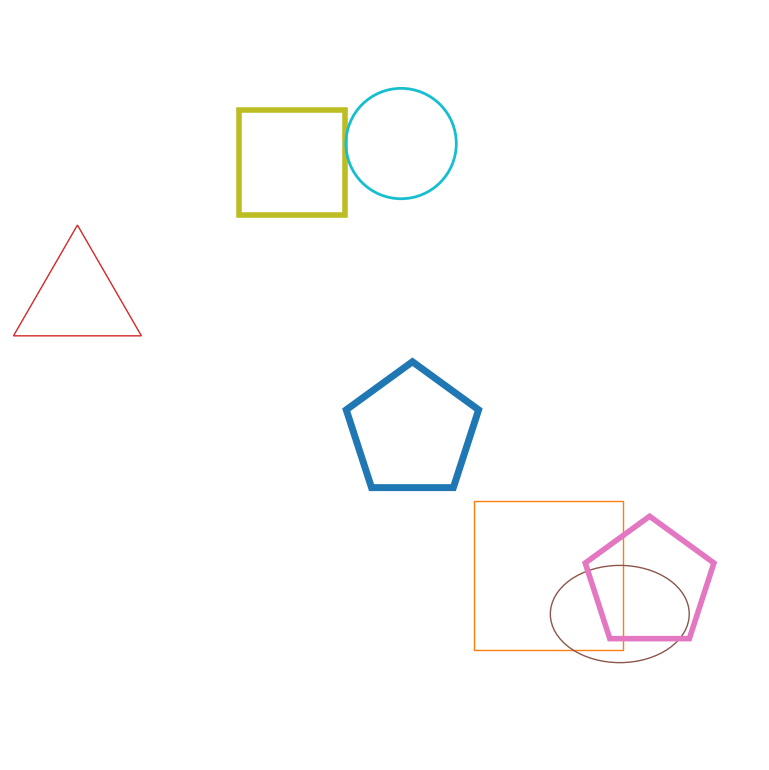[{"shape": "pentagon", "thickness": 2.5, "radius": 0.45, "center": [0.536, 0.44]}, {"shape": "square", "thickness": 0.5, "radius": 0.49, "center": [0.713, 0.253]}, {"shape": "triangle", "thickness": 0.5, "radius": 0.48, "center": [0.101, 0.612]}, {"shape": "oval", "thickness": 0.5, "radius": 0.45, "center": [0.805, 0.203]}, {"shape": "pentagon", "thickness": 2, "radius": 0.44, "center": [0.844, 0.242]}, {"shape": "square", "thickness": 2, "radius": 0.34, "center": [0.379, 0.789]}, {"shape": "circle", "thickness": 1, "radius": 0.36, "center": [0.521, 0.814]}]